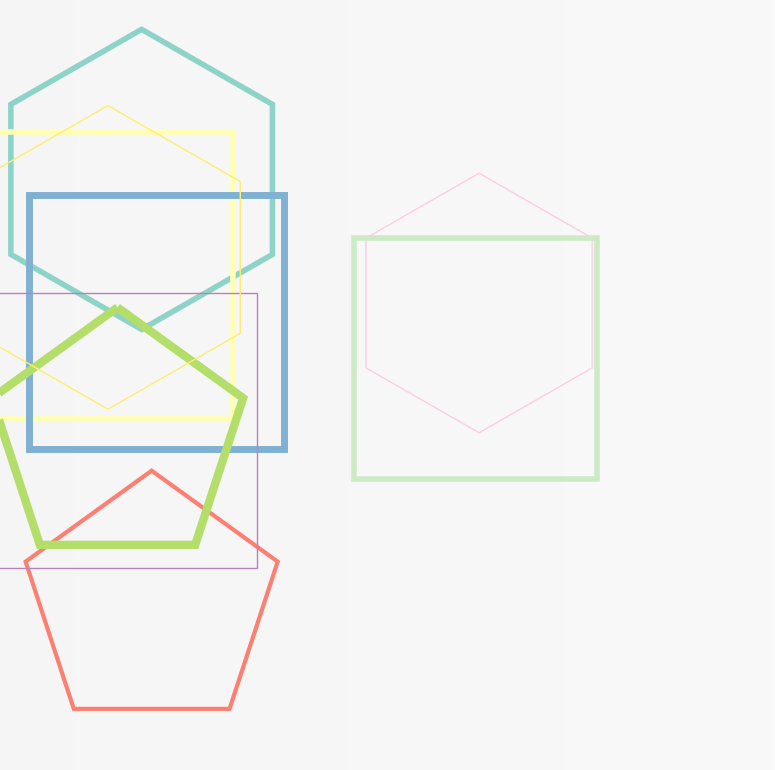[{"shape": "hexagon", "thickness": 2, "radius": 0.97, "center": [0.183, 0.767]}, {"shape": "square", "thickness": 2, "radius": 0.93, "center": [0.114, 0.642]}, {"shape": "pentagon", "thickness": 1.5, "radius": 0.85, "center": [0.196, 0.218]}, {"shape": "square", "thickness": 2.5, "radius": 0.82, "center": [0.202, 0.582]}, {"shape": "pentagon", "thickness": 3, "radius": 0.85, "center": [0.152, 0.43]}, {"shape": "hexagon", "thickness": 0.5, "radius": 0.84, "center": [0.618, 0.606]}, {"shape": "square", "thickness": 0.5, "radius": 0.89, "center": [0.153, 0.441]}, {"shape": "square", "thickness": 2, "radius": 0.78, "center": [0.614, 0.535]}, {"shape": "hexagon", "thickness": 0.5, "radius": 0.99, "center": [0.139, 0.666]}]